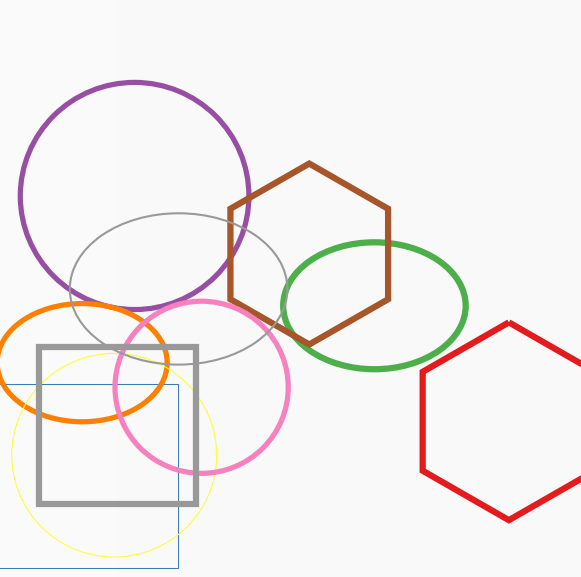[{"shape": "hexagon", "thickness": 3, "radius": 0.86, "center": [0.875, 0.27]}, {"shape": "square", "thickness": 0.5, "radius": 0.8, "center": [0.146, 0.175]}, {"shape": "oval", "thickness": 3, "radius": 0.78, "center": [0.644, 0.47]}, {"shape": "circle", "thickness": 2.5, "radius": 0.98, "center": [0.232, 0.66]}, {"shape": "oval", "thickness": 2.5, "radius": 0.73, "center": [0.141, 0.371]}, {"shape": "circle", "thickness": 0.5, "radius": 0.88, "center": [0.196, 0.211]}, {"shape": "hexagon", "thickness": 3, "radius": 0.78, "center": [0.532, 0.559]}, {"shape": "circle", "thickness": 2.5, "radius": 0.75, "center": [0.347, 0.329]}, {"shape": "square", "thickness": 3, "radius": 0.68, "center": [0.202, 0.262]}, {"shape": "oval", "thickness": 1, "radius": 0.94, "center": [0.307, 0.499]}]